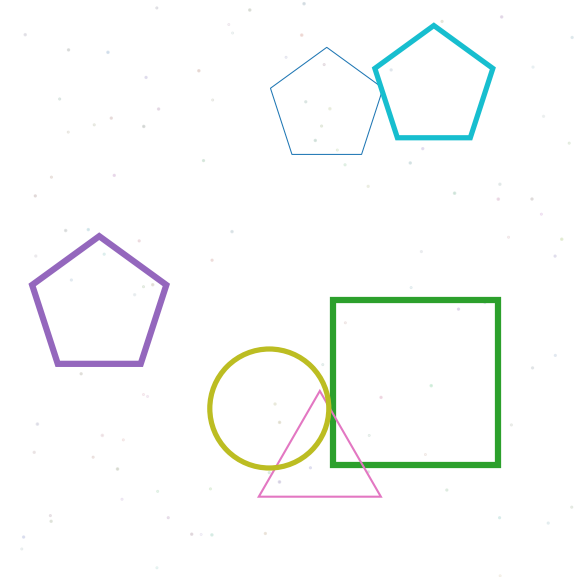[{"shape": "pentagon", "thickness": 0.5, "radius": 0.51, "center": [0.566, 0.815]}, {"shape": "square", "thickness": 3, "radius": 0.71, "center": [0.719, 0.337]}, {"shape": "pentagon", "thickness": 3, "radius": 0.61, "center": [0.172, 0.468]}, {"shape": "triangle", "thickness": 1, "radius": 0.61, "center": [0.554, 0.2]}, {"shape": "circle", "thickness": 2.5, "radius": 0.52, "center": [0.466, 0.292]}, {"shape": "pentagon", "thickness": 2.5, "radius": 0.54, "center": [0.751, 0.847]}]